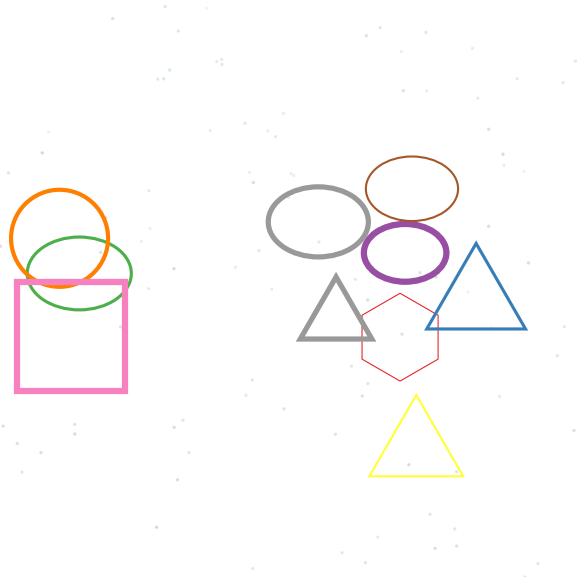[{"shape": "hexagon", "thickness": 0.5, "radius": 0.38, "center": [0.693, 0.415]}, {"shape": "triangle", "thickness": 1.5, "radius": 0.49, "center": [0.824, 0.479]}, {"shape": "oval", "thickness": 1.5, "radius": 0.45, "center": [0.137, 0.526]}, {"shape": "oval", "thickness": 3, "radius": 0.36, "center": [0.702, 0.561]}, {"shape": "circle", "thickness": 2, "radius": 0.42, "center": [0.103, 0.587]}, {"shape": "triangle", "thickness": 1, "radius": 0.47, "center": [0.721, 0.221]}, {"shape": "oval", "thickness": 1, "radius": 0.4, "center": [0.713, 0.672]}, {"shape": "square", "thickness": 3, "radius": 0.47, "center": [0.123, 0.417]}, {"shape": "oval", "thickness": 2.5, "radius": 0.43, "center": [0.551, 0.615]}, {"shape": "triangle", "thickness": 2.5, "radius": 0.36, "center": [0.582, 0.448]}]